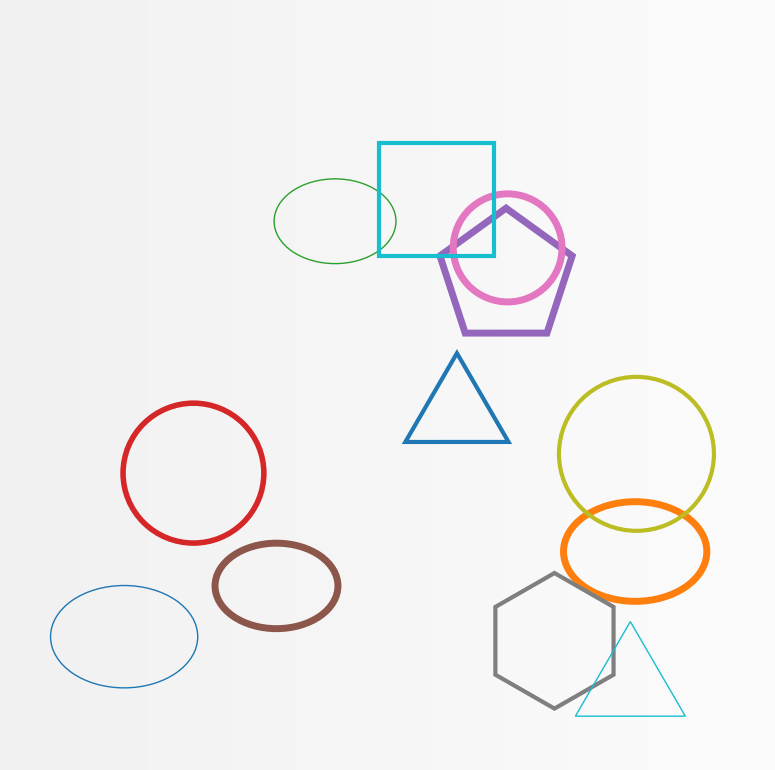[{"shape": "oval", "thickness": 0.5, "radius": 0.47, "center": [0.16, 0.173]}, {"shape": "triangle", "thickness": 1.5, "radius": 0.38, "center": [0.59, 0.464]}, {"shape": "oval", "thickness": 2.5, "radius": 0.46, "center": [0.82, 0.284]}, {"shape": "oval", "thickness": 0.5, "radius": 0.39, "center": [0.432, 0.713]}, {"shape": "circle", "thickness": 2, "radius": 0.45, "center": [0.25, 0.386]}, {"shape": "pentagon", "thickness": 2.5, "radius": 0.45, "center": [0.653, 0.64]}, {"shape": "oval", "thickness": 2.5, "radius": 0.4, "center": [0.357, 0.239]}, {"shape": "circle", "thickness": 2.5, "radius": 0.35, "center": [0.655, 0.678]}, {"shape": "hexagon", "thickness": 1.5, "radius": 0.44, "center": [0.715, 0.168]}, {"shape": "circle", "thickness": 1.5, "radius": 0.5, "center": [0.821, 0.411]}, {"shape": "square", "thickness": 1.5, "radius": 0.37, "center": [0.563, 0.741]}, {"shape": "triangle", "thickness": 0.5, "radius": 0.41, "center": [0.813, 0.111]}]